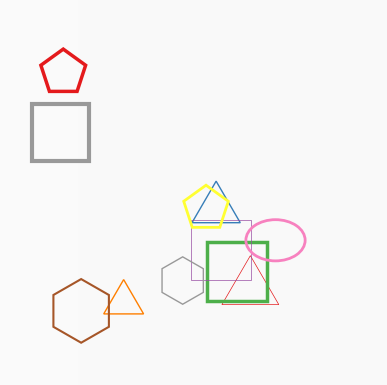[{"shape": "triangle", "thickness": 0.5, "radius": 0.42, "center": [0.646, 0.251]}, {"shape": "pentagon", "thickness": 2.5, "radius": 0.3, "center": [0.163, 0.812]}, {"shape": "triangle", "thickness": 1, "radius": 0.36, "center": [0.558, 0.458]}, {"shape": "square", "thickness": 2.5, "radius": 0.38, "center": [0.612, 0.295]}, {"shape": "square", "thickness": 0.5, "radius": 0.39, "center": [0.571, 0.351]}, {"shape": "triangle", "thickness": 1, "radius": 0.3, "center": [0.319, 0.214]}, {"shape": "pentagon", "thickness": 2, "radius": 0.3, "center": [0.532, 0.458]}, {"shape": "hexagon", "thickness": 1.5, "radius": 0.41, "center": [0.209, 0.192]}, {"shape": "oval", "thickness": 2, "radius": 0.38, "center": [0.711, 0.376]}, {"shape": "hexagon", "thickness": 1, "radius": 0.31, "center": [0.471, 0.271]}, {"shape": "square", "thickness": 3, "radius": 0.37, "center": [0.155, 0.656]}]